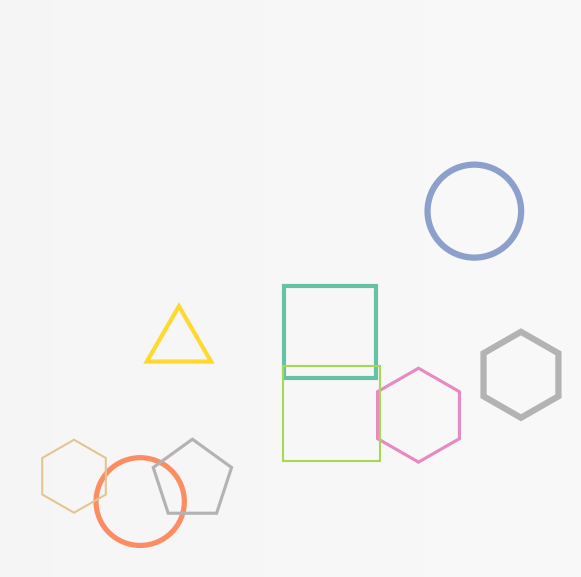[{"shape": "square", "thickness": 2, "radius": 0.4, "center": [0.569, 0.424]}, {"shape": "circle", "thickness": 2.5, "radius": 0.38, "center": [0.241, 0.131]}, {"shape": "circle", "thickness": 3, "radius": 0.4, "center": [0.816, 0.634]}, {"shape": "hexagon", "thickness": 1.5, "radius": 0.41, "center": [0.72, 0.28]}, {"shape": "square", "thickness": 1, "radius": 0.41, "center": [0.57, 0.283]}, {"shape": "triangle", "thickness": 2, "radius": 0.32, "center": [0.308, 0.405]}, {"shape": "hexagon", "thickness": 1, "radius": 0.32, "center": [0.127, 0.174]}, {"shape": "hexagon", "thickness": 3, "radius": 0.37, "center": [0.896, 0.35]}, {"shape": "pentagon", "thickness": 1.5, "radius": 0.35, "center": [0.331, 0.168]}]